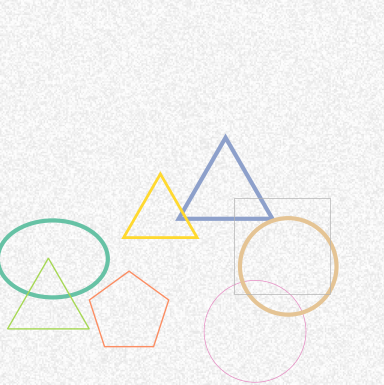[{"shape": "oval", "thickness": 3, "radius": 0.71, "center": [0.137, 0.327]}, {"shape": "pentagon", "thickness": 1, "radius": 0.54, "center": [0.335, 0.187]}, {"shape": "triangle", "thickness": 3, "radius": 0.7, "center": [0.586, 0.502]}, {"shape": "circle", "thickness": 0.5, "radius": 0.66, "center": [0.662, 0.139]}, {"shape": "triangle", "thickness": 1, "radius": 0.61, "center": [0.126, 0.207]}, {"shape": "triangle", "thickness": 2, "radius": 0.55, "center": [0.417, 0.438]}, {"shape": "circle", "thickness": 3, "radius": 0.63, "center": [0.749, 0.308]}, {"shape": "square", "thickness": 0.5, "radius": 0.63, "center": [0.732, 0.361]}]